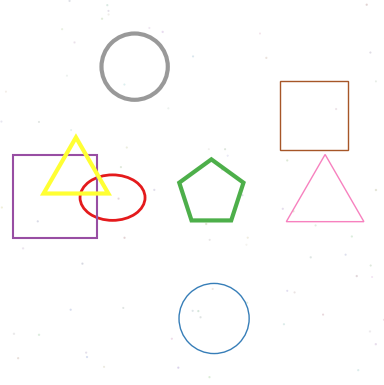[{"shape": "oval", "thickness": 2, "radius": 0.42, "center": [0.292, 0.487]}, {"shape": "circle", "thickness": 1, "radius": 0.46, "center": [0.556, 0.173]}, {"shape": "pentagon", "thickness": 3, "radius": 0.44, "center": [0.549, 0.498]}, {"shape": "square", "thickness": 1.5, "radius": 0.54, "center": [0.142, 0.49]}, {"shape": "triangle", "thickness": 3, "radius": 0.49, "center": [0.197, 0.546]}, {"shape": "square", "thickness": 1, "radius": 0.44, "center": [0.815, 0.7]}, {"shape": "triangle", "thickness": 1, "radius": 0.58, "center": [0.844, 0.482]}, {"shape": "circle", "thickness": 3, "radius": 0.43, "center": [0.35, 0.827]}]